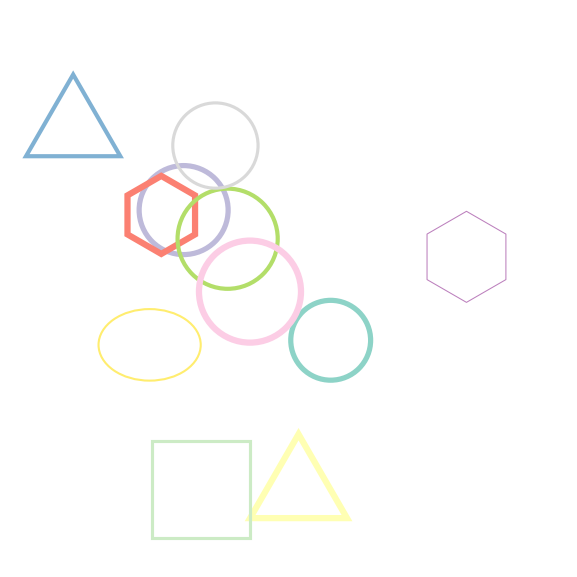[{"shape": "circle", "thickness": 2.5, "radius": 0.35, "center": [0.573, 0.41]}, {"shape": "triangle", "thickness": 3, "radius": 0.48, "center": [0.517, 0.15]}, {"shape": "circle", "thickness": 2.5, "radius": 0.39, "center": [0.318, 0.635]}, {"shape": "hexagon", "thickness": 3, "radius": 0.34, "center": [0.279, 0.627]}, {"shape": "triangle", "thickness": 2, "radius": 0.47, "center": [0.127, 0.776]}, {"shape": "circle", "thickness": 2, "radius": 0.43, "center": [0.394, 0.586]}, {"shape": "circle", "thickness": 3, "radius": 0.44, "center": [0.433, 0.494]}, {"shape": "circle", "thickness": 1.5, "radius": 0.37, "center": [0.373, 0.747]}, {"shape": "hexagon", "thickness": 0.5, "radius": 0.39, "center": [0.808, 0.554]}, {"shape": "square", "thickness": 1.5, "radius": 0.42, "center": [0.348, 0.152]}, {"shape": "oval", "thickness": 1, "radius": 0.44, "center": [0.259, 0.402]}]